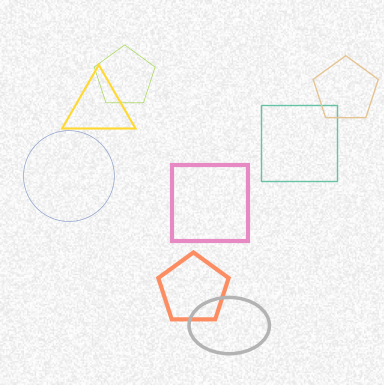[{"shape": "square", "thickness": 1, "radius": 0.49, "center": [0.777, 0.629]}, {"shape": "pentagon", "thickness": 3, "radius": 0.48, "center": [0.503, 0.248]}, {"shape": "circle", "thickness": 0.5, "radius": 0.59, "center": [0.179, 0.543]}, {"shape": "square", "thickness": 3, "radius": 0.49, "center": [0.546, 0.472]}, {"shape": "pentagon", "thickness": 0.5, "radius": 0.42, "center": [0.324, 0.8]}, {"shape": "triangle", "thickness": 1.5, "radius": 0.55, "center": [0.257, 0.721]}, {"shape": "pentagon", "thickness": 1, "radius": 0.44, "center": [0.898, 0.766]}, {"shape": "oval", "thickness": 2.5, "radius": 0.52, "center": [0.595, 0.154]}]